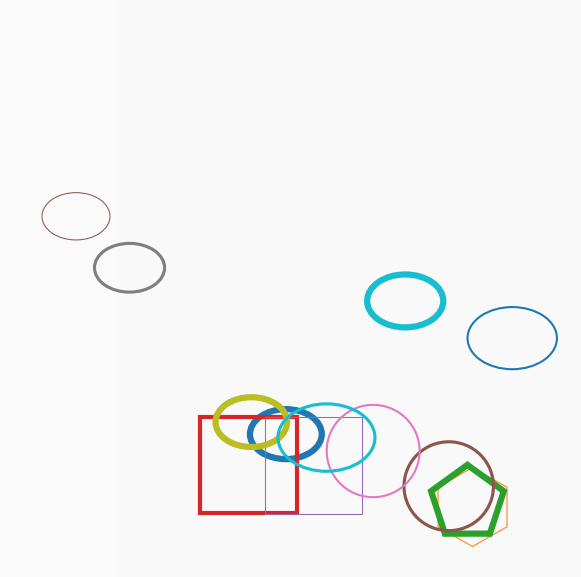[{"shape": "oval", "thickness": 3, "radius": 0.31, "center": [0.492, 0.247]}, {"shape": "oval", "thickness": 1, "radius": 0.38, "center": [0.881, 0.414]}, {"shape": "hexagon", "thickness": 0.5, "radius": 0.34, "center": [0.813, 0.121]}, {"shape": "pentagon", "thickness": 3, "radius": 0.33, "center": [0.804, 0.128]}, {"shape": "square", "thickness": 2, "radius": 0.42, "center": [0.427, 0.194]}, {"shape": "square", "thickness": 0.5, "radius": 0.42, "center": [0.539, 0.194]}, {"shape": "oval", "thickness": 0.5, "radius": 0.29, "center": [0.131, 0.625]}, {"shape": "circle", "thickness": 1.5, "radius": 0.38, "center": [0.772, 0.157]}, {"shape": "circle", "thickness": 1, "radius": 0.4, "center": [0.642, 0.218]}, {"shape": "oval", "thickness": 1.5, "radius": 0.3, "center": [0.223, 0.535]}, {"shape": "oval", "thickness": 3, "radius": 0.31, "center": [0.432, 0.268]}, {"shape": "oval", "thickness": 1.5, "radius": 0.42, "center": [0.562, 0.241]}, {"shape": "oval", "thickness": 3, "radius": 0.33, "center": [0.697, 0.478]}]